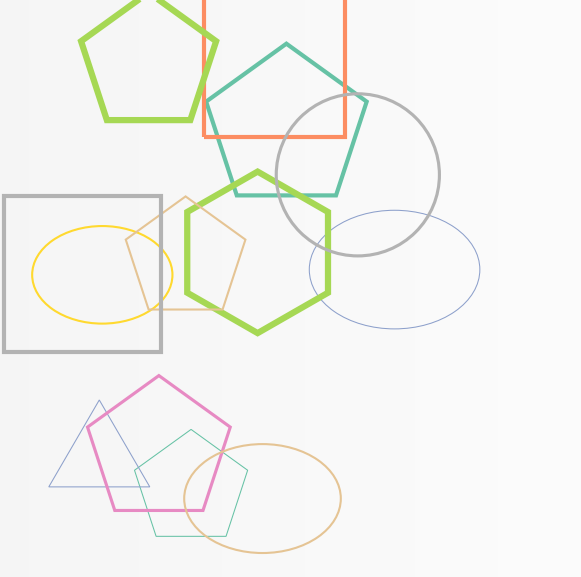[{"shape": "pentagon", "thickness": 0.5, "radius": 0.51, "center": [0.329, 0.153]}, {"shape": "pentagon", "thickness": 2, "radius": 0.73, "center": [0.493, 0.778]}, {"shape": "square", "thickness": 2, "radius": 0.61, "center": [0.472, 0.884]}, {"shape": "oval", "thickness": 0.5, "radius": 0.73, "center": [0.679, 0.532]}, {"shape": "triangle", "thickness": 0.5, "radius": 0.5, "center": [0.171, 0.206]}, {"shape": "pentagon", "thickness": 1.5, "radius": 0.65, "center": [0.273, 0.22]}, {"shape": "pentagon", "thickness": 3, "radius": 0.61, "center": [0.256, 0.89]}, {"shape": "hexagon", "thickness": 3, "radius": 0.7, "center": [0.443, 0.562]}, {"shape": "oval", "thickness": 1, "radius": 0.6, "center": [0.176, 0.523]}, {"shape": "pentagon", "thickness": 1, "radius": 0.54, "center": [0.319, 0.551]}, {"shape": "oval", "thickness": 1, "radius": 0.67, "center": [0.452, 0.136]}, {"shape": "square", "thickness": 2, "radius": 0.68, "center": [0.142, 0.525]}, {"shape": "circle", "thickness": 1.5, "radius": 0.7, "center": [0.616, 0.696]}]